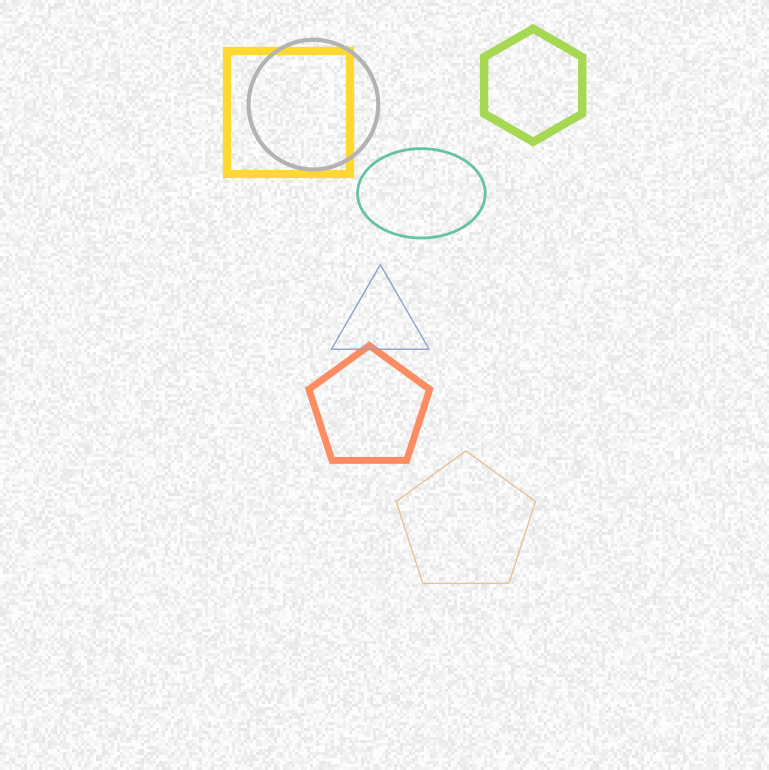[{"shape": "oval", "thickness": 1, "radius": 0.41, "center": [0.547, 0.749]}, {"shape": "pentagon", "thickness": 2.5, "radius": 0.41, "center": [0.48, 0.469]}, {"shape": "triangle", "thickness": 0.5, "radius": 0.37, "center": [0.494, 0.583]}, {"shape": "hexagon", "thickness": 3, "radius": 0.37, "center": [0.692, 0.889]}, {"shape": "square", "thickness": 3, "radius": 0.4, "center": [0.374, 0.854]}, {"shape": "pentagon", "thickness": 0.5, "radius": 0.48, "center": [0.605, 0.319]}, {"shape": "circle", "thickness": 1.5, "radius": 0.42, "center": [0.407, 0.864]}]